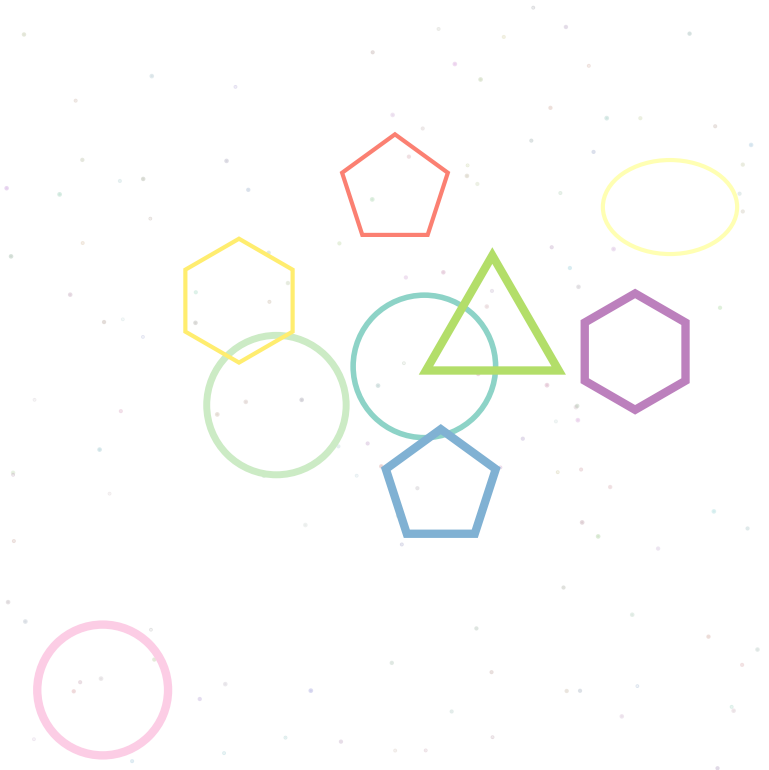[{"shape": "circle", "thickness": 2, "radius": 0.46, "center": [0.551, 0.524]}, {"shape": "oval", "thickness": 1.5, "radius": 0.44, "center": [0.87, 0.731]}, {"shape": "pentagon", "thickness": 1.5, "radius": 0.36, "center": [0.513, 0.753]}, {"shape": "pentagon", "thickness": 3, "radius": 0.38, "center": [0.572, 0.368]}, {"shape": "triangle", "thickness": 3, "radius": 0.5, "center": [0.639, 0.569]}, {"shape": "circle", "thickness": 3, "radius": 0.42, "center": [0.133, 0.104]}, {"shape": "hexagon", "thickness": 3, "radius": 0.38, "center": [0.825, 0.543]}, {"shape": "circle", "thickness": 2.5, "radius": 0.45, "center": [0.359, 0.474]}, {"shape": "hexagon", "thickness": 1.5, "radius": 0.4, "center": [0.31, 0.61]}]